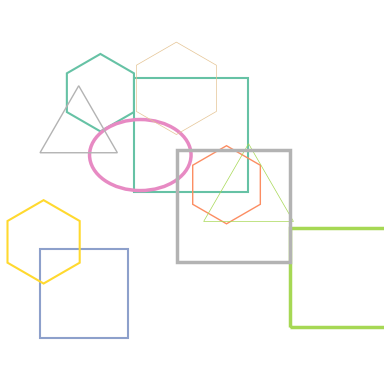[{"shape": "square", "thickness": 1.5, "radius": 0.74, "center": [0.496, 0.65]}, {"shape": "hexagon", "thickness": 1.5, "radius": 0.5, "center": [0.261, 0.759]}, {"shape": "hexagon", "thickness": 1, "radius": 0.51, "center": [0.588, 0.52]}, {"shape": "square", "thickness": 1.5, "radius": 0.58, "center": [0.218, 0.238]}, {"shape": "oval", "thickness": 2.5, "radius": 0.66, "center": [0.364, 0.597]}, {"shape": "square", "thickness": 2.5, "radius": 0.64, "center": [0.882, 0.279]}, {"shape": "triangle", "thickness": 0.5, "radius": 0.67, "center": [0.646, 0.492]}, {"shape": "hexagon", "thickness": 1.5, "radius": 0.54, "center": [0.113, 0.372]}, {"shape": "hexagon", "thickness": 0.5, "radius": 0.6, "center": [0.458, 0.771]}, {"shape": "square", "thickness": 2.5, "radius": 0.73, "center": [0.608, 0.465]}, {"shape": "triangle", "thickness": 1, "radius": 0.58, "center": [0.204, 0.661]}]